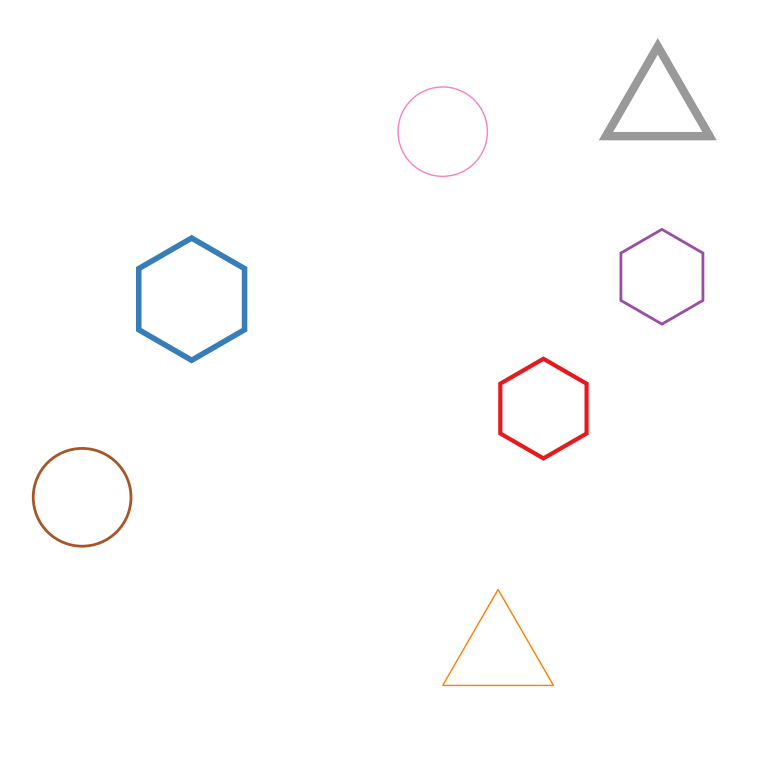[{"shape": "hexagon", "thickness": 1.5, "radius": 0.32, "center": [0.706, 0.469]}, {"shape": "hexagon", "thickness": 2, "radius": 0.4, "center": [0.249, 0.611]}, {"shape": "hexagon", "thickness": 1, "radius": 0.31, "center": [0.86, 0.641]}, {"shape": "triangle", "thickness": 0.5, "radius": 0.42, "center": [0.647, 0.151]}, {"shape": "circle", "thickness": 1, "radius": 0.32, "center": [0.107, 0.354]}, {"shape": "circle", "thickness": 0.5, "radius": 0.29, "center": [0.575, 0.829]}, {"shape": "triangle", "thickness": 3, "radius": 0.39, "center": [0.854, 0.862]}]